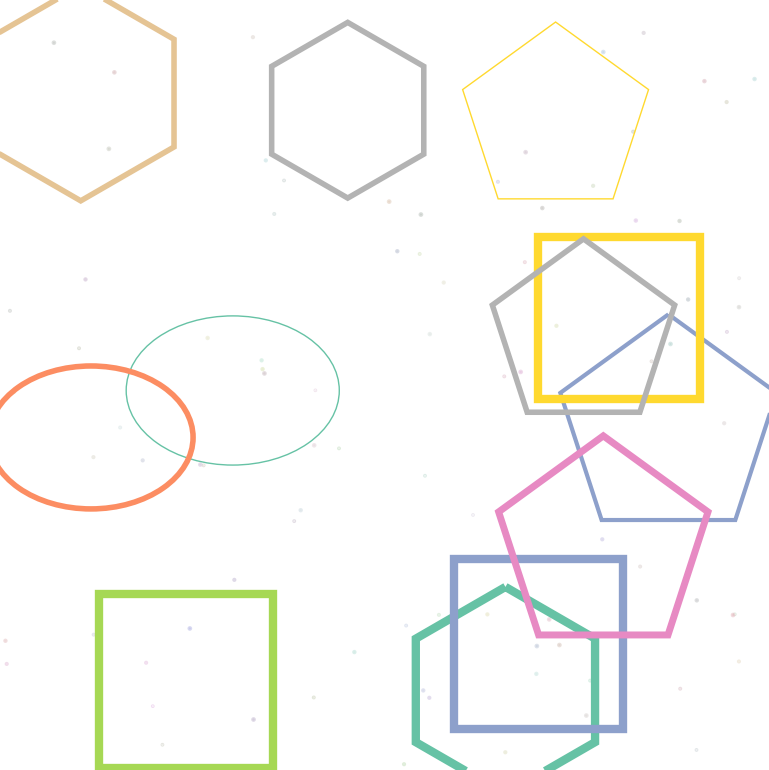[{"shape": "oval", "thickness": 0.5, "radius": 0.69, "center": [0.302, 0.493]}, {"shape": "hexagon", "thickness": 3, "radius": 0.67, "center": [0.656, 0.103]}, {"shape": "oval", "thickness": 2, "radius": 0.66, "center": [0.118, 0.432]}, {"shape": "pentagon", "thickness": 1.5, "radius": 0.74, "center": [0.868, 0.444]}, {"shape": "square", "thickness": 3, "radius": 0.55, "center": [0.7, 0.163]}, {"shape": "pentagon", "thickness": 2.5, "radius": 0.71, "center": [0.784, 0.291]}, {"shape": "square", "thickness": 3, "radius": 0.57, "center": [0.242, 0.116]}, {"shape": "square", "thickness": 3, "radius": 0.53, "center": [0.804, 0.587]}, {"shape": "pentagon", "thickness": 0.5, "radius": 0.63, "center": [0.722, 0.844]}, {"shape": "hexagon", "thickness": 2, "radius": 0.7, "center": [0.105, 0.879]}, {"shape": "hexagon", "thickness": 2, "radius": 0.57, "center": [0.452, 0.857]}, {"shape": "pentagon", "thickness": 2, "radius": 0.62, "center": [0.758, 0.565]}]